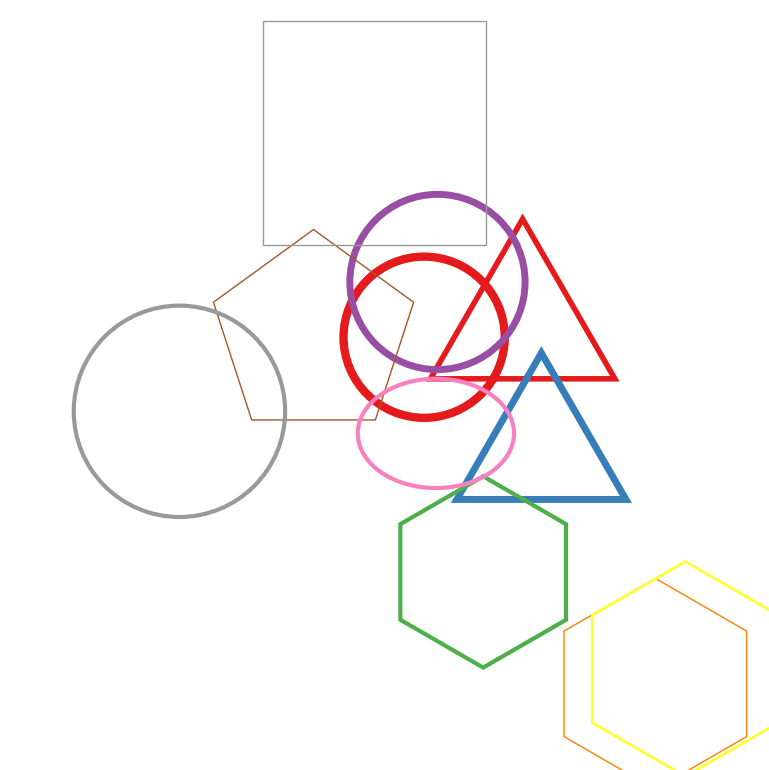[{"shape": "circle", "thickness": 3, "radius": 0.52, "center": [0.551, 0.562]}, {"shape": "triangle", "thickness": 2, "radius": 0.69, "center": [0.679, 0.577]}, {"shape": "triangle", "thickness": 2.5, "radius": 0.63, "center": [0.703, 0.415]}, {"shape": "hexagon", "thickness": 1.5, "radius": 0.62, "center": [0.628, 0.257]}, {"shape": "circle", "thickness": 2.5, "radius": 0.57, "center": [0.568, 0.634]}, {"shape": "hexagon", "thickness": 0.5, "radius": 0.68, "center": [0.851, 0.112]}, {"shape": "hexagon", "thickness": 1, "radius": 0.7, "center": [0.89, 0.131]}, {"shape": "pentagon", "thickness": 0.5, "radius": 0.68, "center": [0.407, 0.565]}, {"shape": "oval", "thickness": 1.5, "radius": 0.51, "center": [0.566, 0.437]}, {"shape": "circle", "thickness": 1.5, "radius": 0.69, "center": [0.233, 0.466]}, {"shape": "square", "thickness": 0.5, "radius": 0.73, "center": [0.486, 0.827]}]